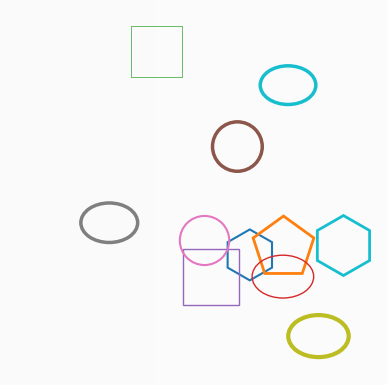[{"shape": "hexagon", "thickness": 1.5, "radius": 0.33, "center": [0.645, 0.338]}, {"shape": "pentagon", "thickness": 2, "radius": 0.41, "center": [0.732, 0.356]}, {"shape": "square", "thickness": 0.5, "radius": 0.33, "center": [0.403, 0.866]}, {"shape": "oval", "thickness": 1, "radius": 0.4, "center": [0.73, 0.282]}, {"shape": "square", "thickness": 1, "radius": 0.36, "center": [0.544, 0.281]}, {"shape": "circle", "thickness": 2.5, "radius": 0.32, "center": [0.613, 0.619]}, {"shape": "circle", "thickness": 1.5, "radius": 0.32, "center": [0.528, 0.375]}, {"shape": "oval", "thickness": 2.5, "radius": 0.37, "center": [0.282, 0.421]}, {"shape": "oval", "thickness": 3, "radius": 0.39, "center": [0.822, 0.127]}, {"shape": "oval", "thickness": 2.5, "radius": 0.36, "center": [0.743, 0.779]}, {"shape": "hexagon", "thickness": 2, "radius": 0.39, "center": [0.886, 0.362]}]